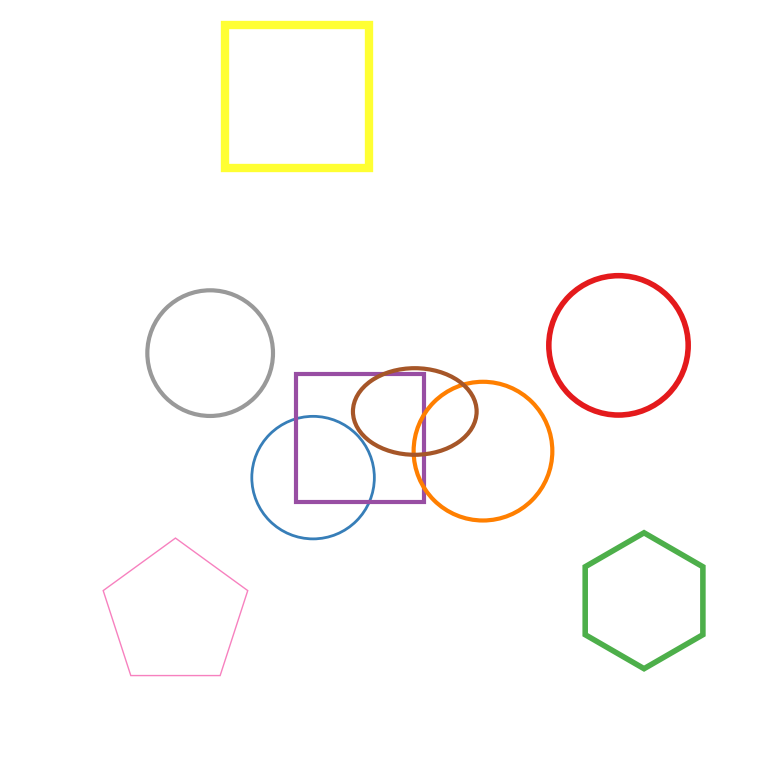[{"shape": "circle", "thickness": 2, "radius": 0.45, "center": [0.803, 0.551]}, {"shape": "circle", "thickness": 1, "radius": 0.4, "center": [0.407, 0.38]}, {"shape": "hexagon", "thickness": 2, "radius": 0.44, "center": [0.836, 0.22]}, {"shape": "square", "thickness": 1.5, "radius": 0.41, "center": [0.468, 0.431]}, {"shape": "circle", "thickness": 1.5, "radius": 0.45, "center": [0.627, 0.414]}, {"shape": "square", "thickness": 3, "radius": 0.46, "center": [0.386, 0.874]}, {"shape": "oval", "thickness": 1.5, "radius": 0.4, "center": [0.539, 0.466]}, {"shape": "pentagon", "thickness": 0.5, "radius": 0.49, "center": [0.228, 0.202]}, {"shape": "circle", "thickness": 1.5, "radius": 0.41, "center": [0.273, 0.541]}]